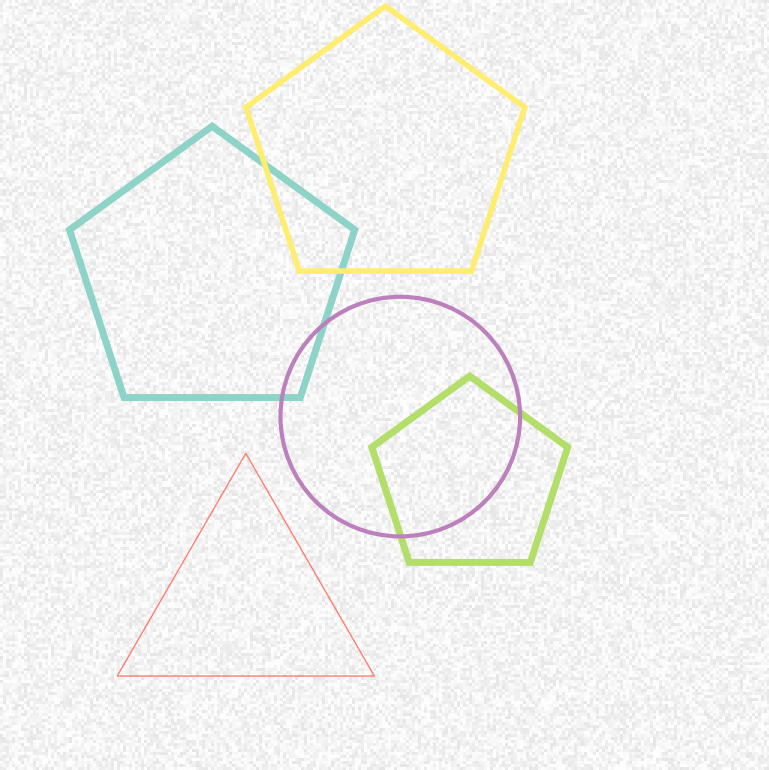[{"shape": "pentagon", "thickness": 2.5, "radius": 0.97, "center": [0.276, 0.641]}, {"shape": "triangle", "thickness": 0.5, "radius": 0.96, "center": [0.319, 0.218]}, {"shape": "pentagon", "thickness": 2.5, "radius": 0.67, "center": [0.61, 0.378]}, {"shape": "circle", "thickness": 1.5, "radius": 0.78, "center": [0.52, 0.459]}, {"shape": "pentagon", "thickness": 2, "radius": 0.95, "center": [0.501, 0.802]}]